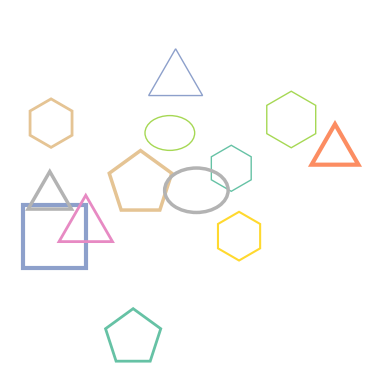[{"shape": "hexagon", "thickness": 1, "radius": 0.3, "center": [0.601, 0.563]}, {"shape": "pentagon", "thickness": 2, "radius": 0.38, "center": [0.346, 0.123]}, {"shape": "triangle", "thickness": 3, "radius": 0.35, "center": [0.87, 0.607]}, {"shape": "square", "thickness": 3, "radius": 0.41, "center": [0.141, 0.385]}, {"shape": "triangle", "thickness": 1, "radius": 0.4, "center": [0.456, 0.792]}, {"shape": "triangle", "thickness": 2, "radius": 0.4, "center": [0.223, 0.413]}, {"shape": "hexagon", "thickness": 1, "radius": 0.37, "center": [0.756, 0.69]}, {"shape": "oval", "thickness": 1, "radius": 0.32, "center": [0.441, 0.655]}, {"shape": "hexagon", "thickness": 1.5, "radius": 0.32, "center": [0.621, 0.387]}, {"shape": "pentagon", "thickness": 2.5, "radius": 0.43, "center": [0.365, 0.524]}, {"shape": "hexagon", "thickness": 2, "radius": 0.31, "center": [0.133, 0.68]}, {"shape": "oval", "thickness": 2.5, "radius": 0.41, "center": [0.51, 0.506]}, {"shape": "triangle", "thickness": 2.5, "radius": 0.32, "center": [0.129, 0.489]}]